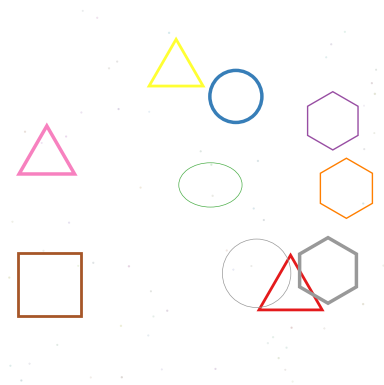[{"shape": "triangle", "thickness": 2, "radius": 0.47, "center": [0.755, 0.242]}, {"shape": "circle", "thickness": 2.5, "radius": 0.34, "center": [0.613, 0.75]}, {"shape": "oval", "thickness": 0.5, "radius": 0.41, "center": [0.547, 0.52]}, {"shape": "hexagon", "thickness": 1, "radius": 0.38, "center": [0.864, 0.686]}, {"shape": "hexagon", "thickness": 1, "radius": 0.39, "center": [0.9, 0.511]}, {"shape": "triangle", "thickness": 2, "radius": 0.41, "center": [0.457, 0.817]}, {"shape": "square", "thickness": 2, "radius": 0.41, "center": [0.129, 0.261]}, {"shape": "triangle", "thickness": 2.5, "radius": 0.42, "center": [0.122, 0.59]}, {"shape": "hexagon", "thickness": 2.5, "radius": 0.43, "center": [0.852, 0.298]}, {"shape": "circle", "thickness": 0.5, "radius": 0.44, "center": [0.667, 0.29]}]